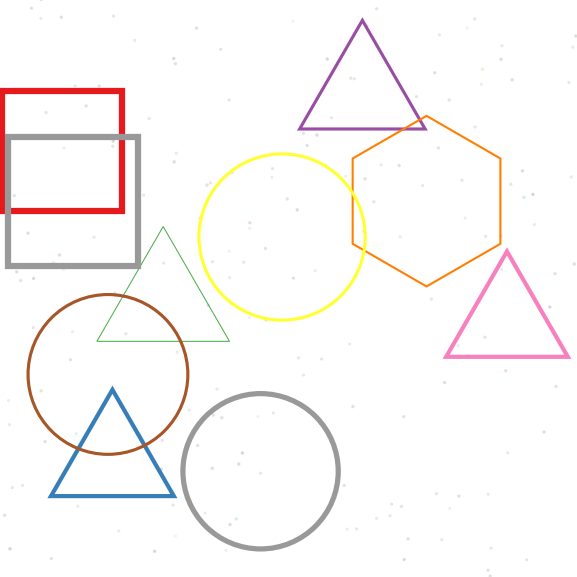[{"shape": "square", "thickness": 3, "radius": 0.52, "center": [0.107, 0.737]}, {"shape": "triangle", "thickness": 2, "radius": 0.61, "center": [0.195, 0.201]}, {"shape": "triangle", "thickness": 0.5, "radius": 0.66, "center": [0.283, 0.474]}, {"shape": "triangle", "thickness": 1.5, "radius": 0.63, "center": [0.627, 0.838]}, {"shape": "hexagon", "thickness": 1, "radius": 0.74, "center": [0.739, 0.651]}, {"shape": "circle", "thickness": 1.5, "radius": 0.72, "center": [0.488, 0.589]}, {"shape": "circle", "thickness": 1.5, "radius": 0.69, "center": [0.187, 0.351]}, {"shape": "triangle", "thickness": 2, "radius": 0.61, "center": [0.878, 0.442]}, {"shape": "square", "thickness": 3, "radius": 0.56, "center": [0.127, 0.65]}, {"shape": "circle", "thickness": 2.5, "radius": 0.67, "center": [0.451, 0.183]}]